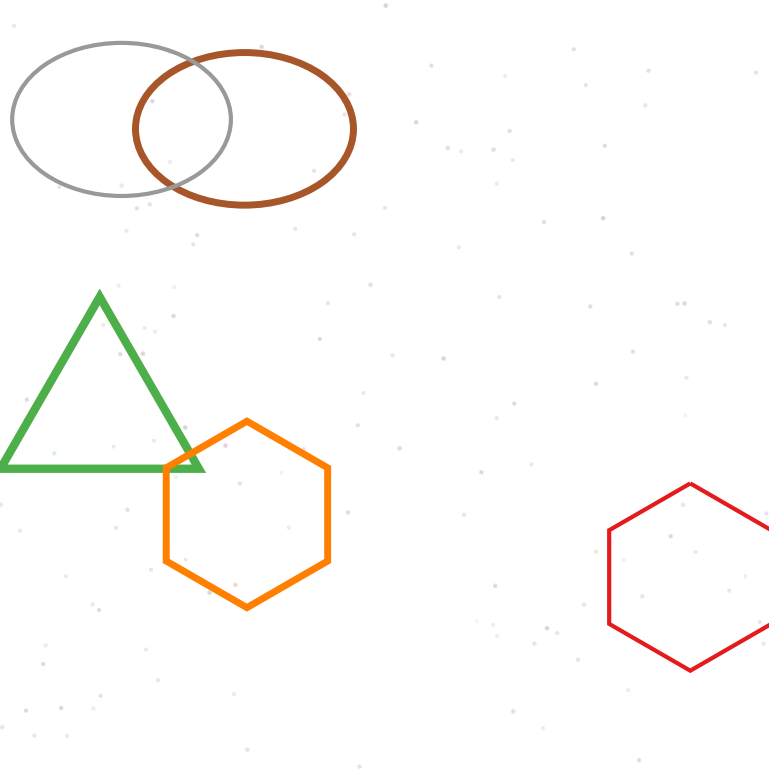[{"shape": "hexagon", "thickness": 1.5, "radius": 0.61, "center": [0.896, 0.251]}, {"shape": "triangle", "thickness": 3, "radius": 0.74, "center": [0.129, 0.466]}, {"shape": "hexagon", "thickness": 2.5, "radius": 0.61, "center": [0.321, 0.332]}, {"shape": "oval", "thickness": 2.5, "radius": 0.71, "center": [0.318, 0.833]}, {"shape": "oval", "thickness": 1.5, "radius": 0.71, "center": [0.158, 0.845]}]